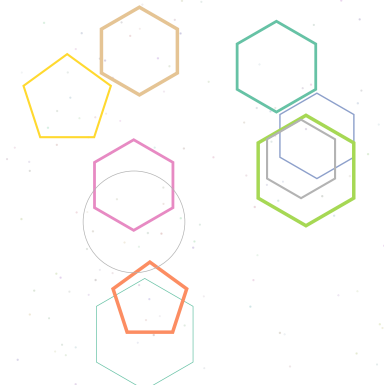[{"shape": "hexagon", "thickness": 2, "radius": 0.59, "center": [0.718, 0.827]}, {"shape": "hexagon", "thickness": 0.5, "radius": 0.72, "center": [0.376, 0.132]}, {"shape": "pentagon", "thickness": 2.5, "radius": 0.5, "center": [0.389, 0.219]}, {"shape": "hexagon", "thickness": 1, "radius": 0.55, "center": [0.823, 0.647]}, {"shape": "hexagon", "thickness": 2, "radius": 0.59, "center": [0.347, 0.519]}, {"shape": "hexagon", "thickness": 2.5, "radius": 0.72, "center": [0.795, 0.557]}, {"shape": "pentagon", "thickness": 1.5, "radius": 0.6, "center": [0.175, 0.74]}, {"shape": "hexagon", "thickness": 2.5, "radius": 0.57, "center": [0.362, 0.867]}, {"shape": "circle", "thickness": 0.5, "radius": 0.66, "center": [0.348, 0.424]}, {"shape": "hexagon", "thickness": 1.5, "radius": 0.51, "center": [0.782, 0.587]}]